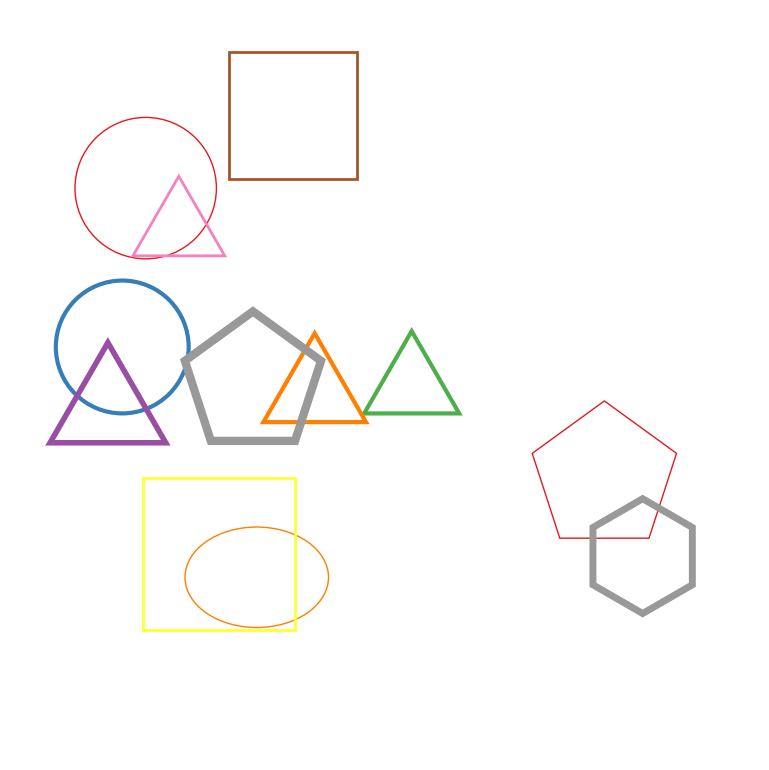[{"shape": "circle", "thickness": 0.5, "radius": 0.46, "center": [0.189, 0.756]}, {"shape": "pentagon", "thickness": 0.5, "radius": 0.49, "center": [0.785, 0.381]}, {"shape": "circle", "thickness": 1.5, "radius": 0.43, "center": [0.159, 0.549]}, {"shape": "triangle", "thickness": 1.5, "radius": 0.36, "center": [0.535, 0.499]}, {"shape": "triangle", "thickness": 2, "radius": 0.43, "center": [0.14, 0.468]}, {"shape": "triangle", "thickness": 1.5, "radius": 0.38, "center": [0.409, 0.49]}, {"shape": "oval", "thickness": 0.5, "radius": 0.47, "center": [0.333, 0.25]}, {"shape": "square", "thickness": 1, "radius": 0.49, "center": [0.284, 0.281]}, {"shape": "square", "thickness": 1, "radius": 0.41, "center": [0.381, 0.85]}, {"shape": "triangle", "thickness": 1, "radius": 0.34, "center": [0.232, 0.702]}, {"shape": "hexagon", "thickness": 2.5, "radius": 0.37, "center": [0.835, 0.278]}, {"shape": "pentagon", "thickness": 3, "radius": 0.46, "center": [0.328, 0.503]}]